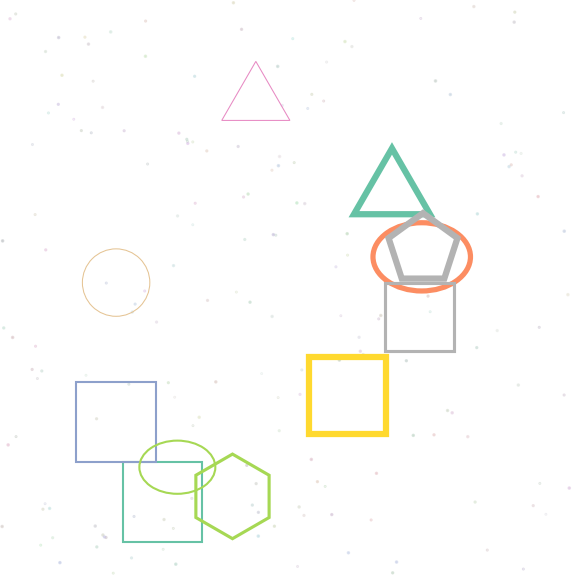[{"shape": "square", "thickness": 1, "radius": 0.34, "center": [0.282, 0.13]}, {"shape": "triangle", "thickness": 3, "radius": 0.38, "center": [0.679, 0.666]}, {"shape": "oval", "thickness": 2.5, "radius": 0.42, "center": [0.73, 0.554]}, {"shape": "square", "thickness": 1, "radius": 0.34, "center": [0.201, 0.269]}, {"shape": "triangle", "thickness": 0.5, "radius": 0.34, "center": [0.443, 0.825]}, {"shape": "oval", "thickness": 1, "radius": 0.33, "center": [0.307, 0.19]}, {"shape": "hexagon", "thickness": 1.5, "radius": 0.37, "center": [0.403, 0.14]}, {"shape": "square", "thickness": 3, "radius": 0.33, "center": [0.602, 0.314]}, {"shape": "circle", "thickness": 0.5, "radius": 0.29, "center": [0.201, 0.51]}, {"shape": "pentagon", "thickness": 3, "radius": 0.31, "center": [0.733, 0.567]}, {"shape": "square", "thickness": 1.5, "radius": 0.3, "center": [0.727, 0.45]}]